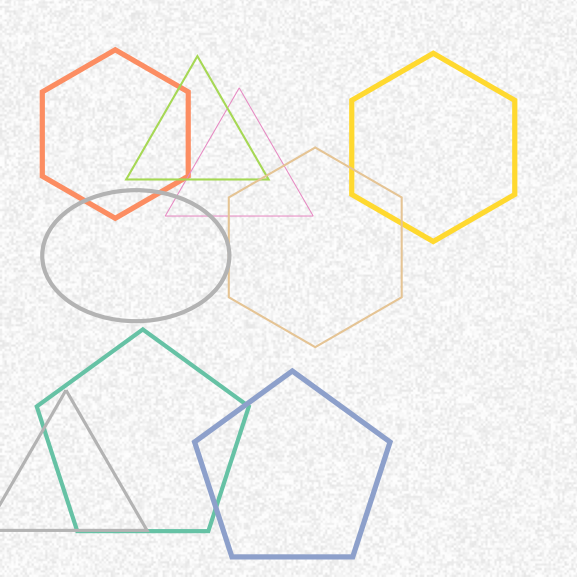[{"shape": "pentagon", "thickness": 2, "radius": 0.97, "center": [0.247, 0.236]}, {"shape": "hexagon", "thickness": 2.5, "radius": 0.73, "center": [0.2, 0.767]}, {"shape": "pentagon", "thickness": 2.5, "radius": 0.89, "center": [0.506, 0.179]}, {"shape": "triangle", "thickness": 0.5, "radius": 0.74, "center": [0.414, 0.699]}, {"shape": "triangle", "thickness": 1, "radius": 0.71, "center": [0.342, 0.76]}, {"shape": "hexagon", "thickness": 2.5, "radius": 0.81, "center": [0.75, 0.744]}, {"shape": "hexagon", "thickness": 1, "radius": 0.86, "center": [0.546, 0.571]}, {"shape": "oval", "thickness": 2, "radius": 0.81, "center": [0.235, 0.556]}, {"shape": "triangle", "thickness": 1.5, "radius": 0.81, "center": [0.114, 0.162]}]